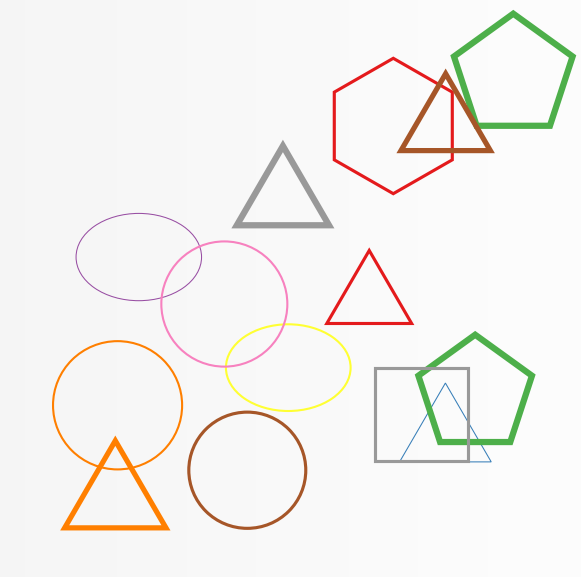[{"shape": "triangle", "thickness": 1.5, "radius": 0.42, "center": [0.635, 0.481]}, {"shape": "hexagon", "thickness": 1.5, "radius": 0.59, "center": [0.677, 0.781]}, {"shape": "triangle", "thickness": 0.5, "radius": 0.46, "center": [0.766, 0.245]}, {"shape": "pentagon", "thickness": 3, "radius": 0.54, "center": [0.883, 0.868]}, {"shape": "pentagon", "thickness": 3, "radius": 0.51, "center": [0.818, 0.317]}, {"shape": "oval", "thickness": 0.5, "radius": 0.54, "center": [0.239, 0.554]}, {"shape": "triangle", "thickness": 2.5, "radius": 0.5, "center": [0.198, 0.135]}, {"shape": "circle", "thickness": 1, "radius": 0.56, "center": [0.202, 0.297]}, {"shape": "oval", "thickness": 1, "radius": 0.54, "center": [0.496, 0.363]}, {"shape": "triangle", "thickness": 2.5, "radius": 0.44, "center": [0.767, 0.783]}, {"shape": "circle", "thickness": 1.5, "radius": 0.5, "center": [0.425, 0.185]}, {"shape": "circle", "thickness": 1, "radius": 0.54, "center": [0.386, 0.473]}, {"shape": "square", "thickness": 1.5, "radius": 0.4, "center": [0.725, 0.282]}, {"shape": "triangle", "thickness": 3, "radius": 0.46, "center": [0.487, 0.655]}]